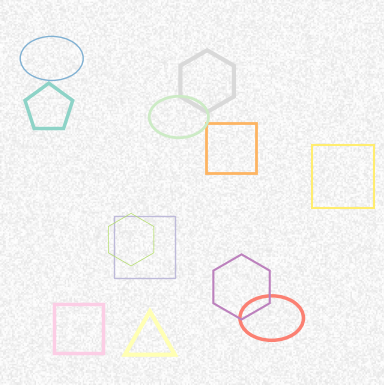[{"shape": "pentagon", "thickness": 2.5, "radius": 0.33, "center": [0.127, 0.719]}, {"shape": "triangle", "thickness": 3, "radius": 0.38, "center": [0.389, 0.116]}, {"shape": "square", "thickness": 1, "radius": 0.4, "center": [0.376, 0.359]}, {"shape": "oval", "thickness": 2.5, "radius": 0.41, "center": [0.706, 0.174]}, {"shape": "oval", "thickness": 1, "radius": 0.41, "center": [0.134, 0.848]}, {"shape": "square", "thickness": 2, "radius": 0.32, "center": [0.599, 0.616]}, {"shape": "hexagon", "thickness": 0.5, "radius": 0.34, "center": [0.34, 0.378]}, {"shape": "square", "thickness": 2.5, "radius": 0.32, "center": [0.204, 0.147]}, {"shape": "hexagon", "thickness": 3, "radius": 0.4, "center": [0.538, 0.789]}, {"shape": "hexagon", "thickness": 1.5, "radius": 0.42, "center": [0.627, 0.255]}, {"shape": "oval", "thickness": 2, "radius": 0.38, "center": [0.464, 0.696]}, {"shape": "square", "thickness": 1.5, "radius": 0.41, "center": [0.891, 0.541]}]